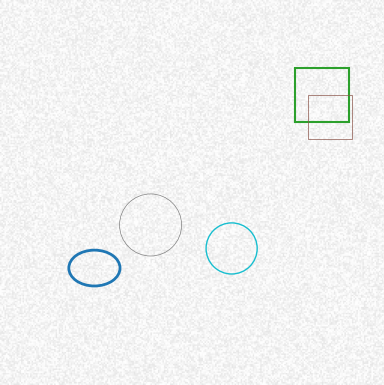[{"shape": "oval", "thickness": 2, "radius": 0.33, "center": [0.245, 0.304]}, {"shape": "square", "thickness": 1.5, "radius": 0.35, "center": [0.836, 0.752]}, {"shape": "square", "thickness": 0.5, "radius": 0.29, "center": [0.858, 0.696]}, {"shape": "circle", "thickness": 0.5, "radius": 0.4, "center": [0.391, 0.416]}, {"shape": "circle", "thickness": 1, "radius": 0.33, "center": [0.602, 0.355]}]